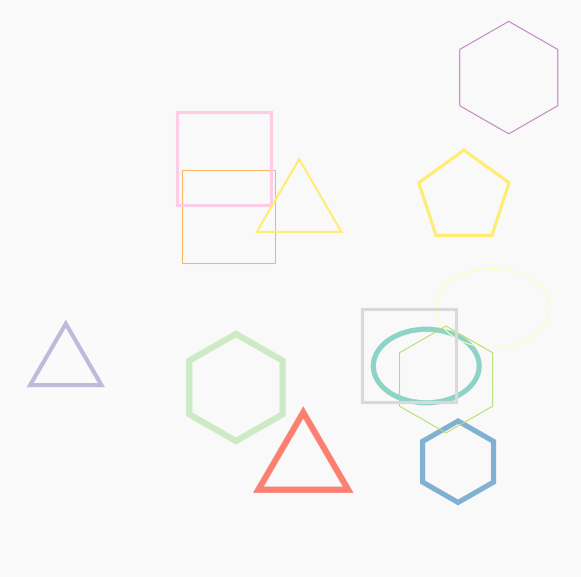[{"shape": "oval", "thickness": 2.5, "radius": 0.46, "center": [0.733, 0.365]}, {"shape": "oval", "thickness": 0.5, "radius": 0.49, "center": [0.848, 0.466]}, {"shape": "triangle", "thickness": 2, "radius": 0.35, "center": [0.113, 0.368]}, {"shape": "triangle", "thickness": 3, "radius": 0.45, "center": [0.522, 0.196]}, {"shape": "hexagon", "thickness": 2.5, "radius": 0.35, "center": [0.788, 0.2]}, {"shape": "square", "thickness": 0.5, "radius": 0.4, "center": [0.394, 0.624]}, {"shape": "hexagon", "thickness": 0.5, "radius": 0.46, "center": [0.767, 0.342]}, {"shape": "square", "thickness": 1.5, "radius": 0.41, "center": [0.385, 0.725]}, {"shape": "square", "thickness": 1.5, "radius": 0.41, "center": [0.704, 0.383]}, {"shape": "hexagon", "thickness": 0.5, "radius": 0.49, "center": [0.875, 0.865]}, {"shape": "hexagon", "thickness": 3, "radius": 0.46, "center": [0.406, 0.328]}, {"shape": "pentagon", "thickness": 1.5, "radius": 0.41, "center": [0.798, 0.658]}, {"shape": "triangle", "thickness": 1, "radius": 0.42, "center": [0.515, 0.64]}]